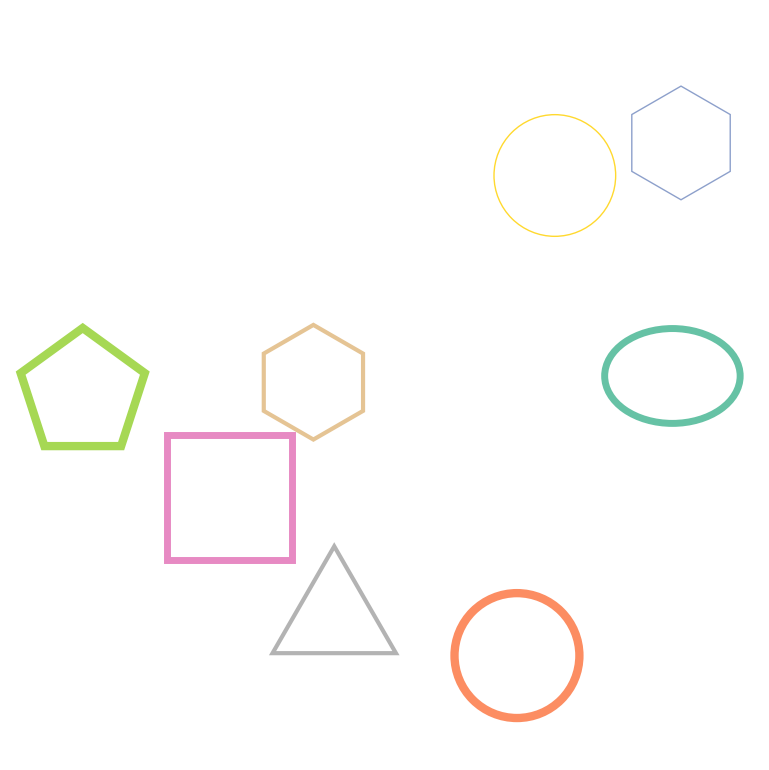[{"shape": "oval", "thickness": 2.5, "radius": 0.44, "center": [0.873, 0.512]}, {"shape": "circle", "thickness": 3, "radius": 0.41, "center": [0.671, 0.149]}, {"shape": "hexagon", "thickness": 0.5, "radius": 0.37, "center": [0.884, 0.814]}, {"shape": "square", "thickness": 2.5, "radius": 0.41, "center": [0.298, 0.354]}, {"shape": "pentagon", "thickness": 3, "radius": 0.42, "center": [0.107, 0.489]}, {"shape": "circle", "thickness": 0.5, "radius": 0.4, "center": [0.721, 0.772]}, {"shape": "hexagon", "thickness": 1.5, "radius": 0.37, "center": [0.407, 0.504]}, {"shape": "triangle", "thickness": 1.5, "radius": 0.46, "center": [0.434, 0.198]}]